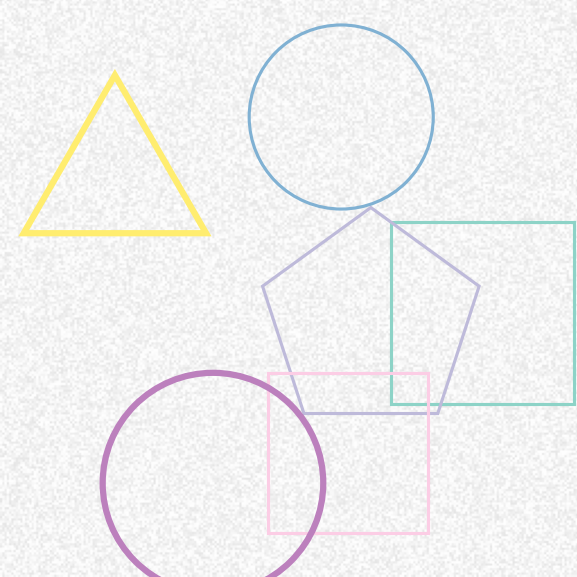[{"shape": "square", "thickness": 1.5, "radius": 0.79, "center": [0.836, 0.457]}, {"shape": "pentagon", "thickness": 1.5, "radius": 0.99, "center": [0.642, 0.443]}, {"shape": "circle", "thickness": 1.5, "radius": 0.8, "center": [0.591, 0.797]}, {"shape": "square", "thickness": 1.5, "radius": 0.69, "center": [0.603, 0.215]}, {"shape": "circle", "thickness": 3, "radius": 0.95, "center": [0.369, 0.163]}, {"shape": "triangle", "thickness": 3, "radius": 0.91, "center": [0.199, 0.686]}]